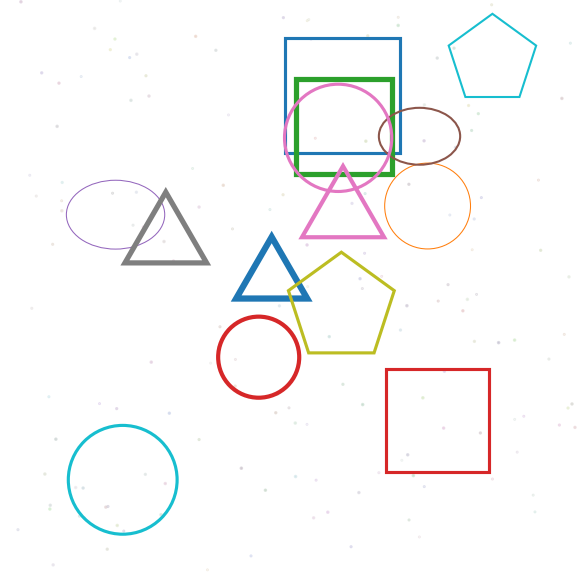[{"shape": "triangle", "thickness": 3, "radius": 0.36, "center": [0.47, 0.518]}, {"shape": "square", "thickness": 1.5, "radius": 0.5, "center": [0.593, 0.833]}, {"shape": "circle", "thickness": 0.5, "radius": 0.37, "center": [0.74, 0.642]}, {"shape": "square", "thickness": 2.5, "radius": 0.41, "center": [0.596, 0.78]}, {"shape": "circle", "thickness": 2, "radius": 0.35, "center": [0.448, 0.381]}, {"shape": "square", "thickness": 1.5, "radius": 0.45, "center": [0.758, 0.272]}, {"shape": "oval", "thickness": 0.5, "radius": 0.43, "center": [0.2, 0.627]}, {"shape": "oval", "thickness": 1, "radius": 0.35, "center": [0.726, 0.763]}, {"shape": "circle", "thickness": 1.5, "radius": 0.46, "center": [0.586, 0.76]}, {"shape": "triangle", "thickness": 2, "radius": 0.41, "center": [0.594, 0.629]}, {"shape": "triangle", "thickness": 2.5, "radius": 0.41, "center": [0.287, 0.585]}, {"shape": "pentagon", "thickness": 1.5, "radius": 0.48, "center": [0.591, 0.466]}, {"shape": "circle", "thickness": 1.5, "radius": 0.47, "center": [0.212, 0.168]}, {"shape": "pentagon", "thickness": 1, "radius": 0.4, "center": [0.853, 0.896]}]